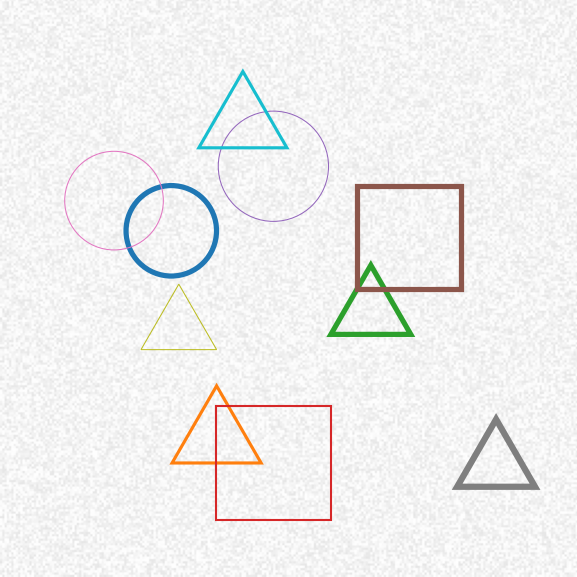[{"shape": "circle", "thickness": 2.5, "radius": 0.39, "center": [0.297, 0.599]}, {"shape": "triangle", "thickness": 1.5, "radius": 0.45, "center": [0.375, 0.242]}, {"shape": "triangle", "thickness": 2.5, "radius": 0.4, "center": [0.642, 0.46]}, {"shape": "square", "thickness": 1, "radius": 0.5, "center": [0.474, 0.198]}, {"shape": "circle", "thickness": 0.5, "radius": 0.48, "center": [0.473, 0.711]}, {"shape": "square", "thickness": 2.5, "radius": 0.45, "center": [0.708, 0.588]}, {"shape": "circle", "thickness": 0.5, "radius": 0.43, "center": [0.197, 0.652]}, {"shape": "triangle", "thickness": 3, "radius": 0.39, "center": [0.859, 0.195]}, {"shape": "triangle", "thickness": 0.5, "radius": 0.38, "center": [0.31, 0.432]}, {"shape": "triangle", "thickness": 1.5, "radius": 0.44, "center": [0.421, 0.787]}]